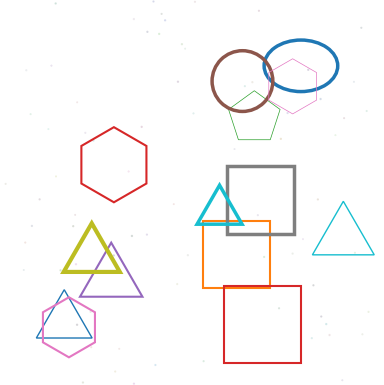[{"shape": "triangle", "thickness": 1, "radius": 0.42, "center": [0.167, 0.164]}, {"shape": "oval", "thickness": 2.5, "radius": 0.48, "center": [0.782, 0.829]}, {"shape": "square", "thickness": 1.5, "radius": 0.43, "center": [0.614, 0.339]}, {"shape": "pentagon", "thickness": 0.5, "radius": 0.35, "center": [0.661, 0.694]}, {"shape": "square", "thickness": 1.5, "radius": 0.5, "center": [0.682, 0.157]}, {"shape": "hexagon", "thickness": 1.5, "radius": 0.49, "center": [0.296, 0.572]}, {"shape": "triangle", "thickness": 1.5, "radius": 0.47, "center": [0.289, 0.276]}, {"shape": "circle", "thickness": 2.5, "radius": 0.39, "center": [0.63, 0.789]}, {"shape": "hexagon", "thickness": 0.5, "radius": 0.36, "center": [0.76, 0.776]}, {"shape": "hexagon", "thickness": 1.5, "radius": 0.39, "center": [0.179, 0.15]}, {"shape": "square", "thickness": 2.5, "radius": 0.44, "center": [0.676, 0.48]}, {"shape": "triangle", "thickness": 3, "radius": 0.42, "center": [0.238, 0.336]}, {"shape": "triangle", "thickness": 1, "radius": 0.46, "center": [0.892, 0.384]}, {"shape": "triangle", "thickness": 2.5, "radius": 0.34, "center": [0.57, 0.451]}]